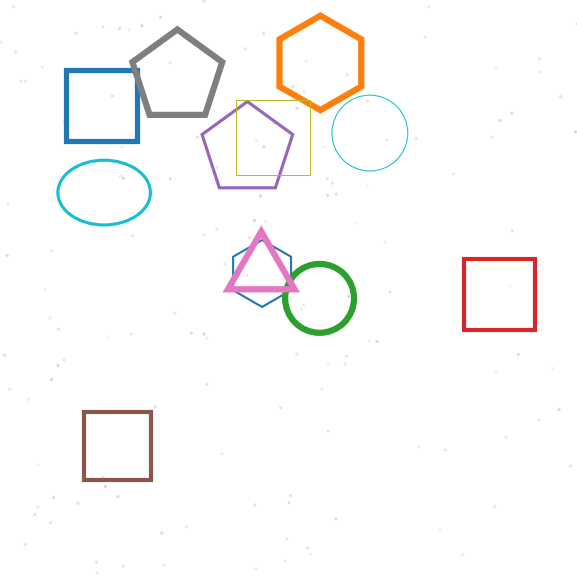[{"shape": "hexagon", "thickness": 1, "radius": 0.29, "center": [0.454, 0.526]}, {"shape": "square", "thickness": 2.5, "radius": 0.31, "center": [0.175, 0.816]}, {"shape": "hexagon", "thickness": 3, "radius": 0.41, "center": [0.555, 0.89]}, {"shape": "circle", "thickness": 3, "radius": 0.3, "center": [0.553, 0.483]}, {"shape": "square", "thickness": 2, "radius": 0.31, "center": [0.866, 0.489]}, {"shape": "pentagon", "thickness": 1.5, "radius": 0.41, "center": [0.428, 0.741]}, {"shape": "square", "thickness": 2, "radius": 0.29, "center": [0.203, 0.226]}, {"shape": "triangle", "thickness": 3, "radius": 0.33, "center": [0.452, 0.531]}, {"shape": "pentagon", "thickness": 3, "radius": 0.41, "center": [0.307, 0.866]}, {"shape": "square", "thickness": 0.5, "radius": 0.32, "center": [0.473, 0.761]}, {"shape": "circle", "thickness": 0.5, "radius": 0.33, "center": [0.64, 0.769]}, {"shape": "oval", "thickness": 1.5, "radius": 0.4, "center": [0.18, 0.666]}]